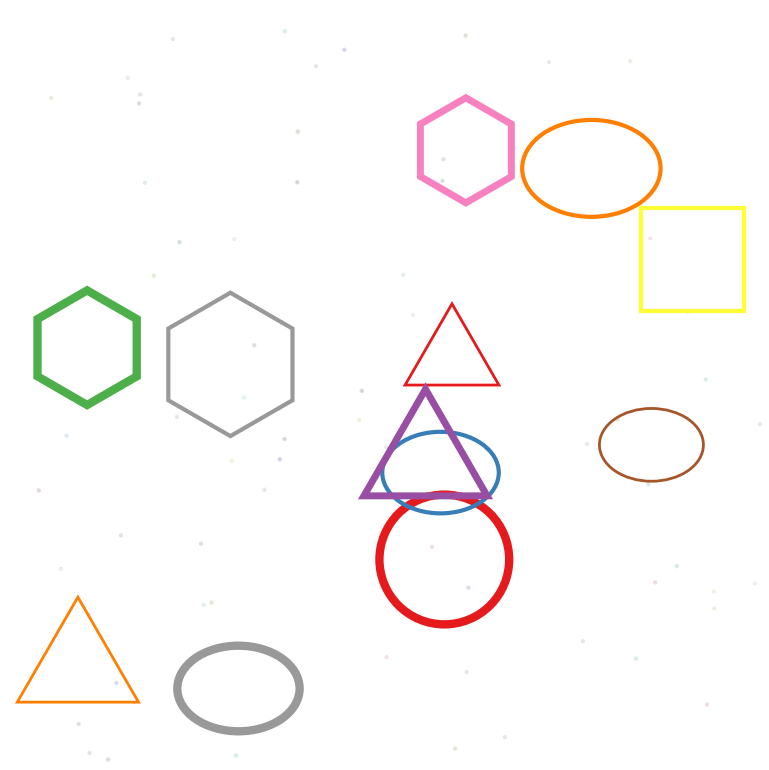[{"shape": "circle", "thickness": 3, "radius": 0.42, "center": [0.577, 0.273]}, {"shape": "triangle", "thickness": 1, "radius": 0.35, "center": [0.587, 0.535]}, {"shape": "oval", "thickness": 1.5, "radius": 0.38, "center": [0.572, 0.386]}, {"shape": "hexagon", "thickness": 3, "radius": 0.37, "center": [0.113, 0.548]}, {"shape": "triangle", "thickness": 2.5, "radius": 0.46, "center": [0.553, 0.402]}, {"shape": "triangle", "thickness": 1, "radius": 0.45, "center": [0.101, 0.134]}, {"shape": "oval", "thickness": 1.5, "radius": 0.45, "center": [0.768, 0.781]}, {"shape": "square", "thickness": 1.5, "radius": 0.34, "center": [0.9, 0.663]}, {"shape": "oval", "thickness": 1, "radius": 0.34, "center": [0.846, 0.422]}, {"shape": "hexagon", "thickness": 2.5, "radius": 0.34, "center": [0.605, 0.805]}, {"shape": "hexagon", "thickness": 1.5, "radius": 0.47, "center": [0.299, 0.527]}, {"shape": "oval", "thickness": 3, "radius": 0.4, "center": [0.31, 0.106]}]